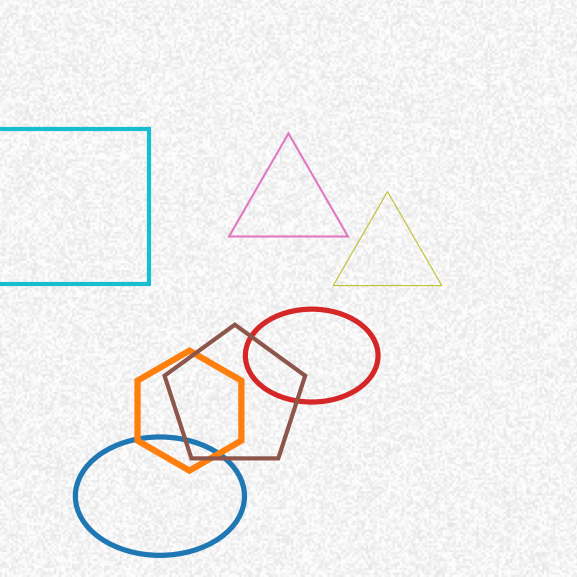[{"shape": "oval", "thickness": 2.5, "radius": 0.73, "center": [0.277, 0.14]}, {"shape": "hexagon", "thickness": 3, "radius": 0.52, "center": [0.328, 0.288]}, {"shape": "oval", "thickness": 2.5, "radius": 0.57, "center": [0.54, 0.383]}, {"shape": "pentagon", "thickness": 2, "radius": 0.64, "center": [0.407, 0.309]}, {"shape": "triangle", "thickness": 1, "radius": 0.59, "center": [0.5, 0.649]}, {"shape": "triangle", "thickness": 0.5, "radius": 0.54, "center": [0.671, 0.559]}, {"shape": "square", "thickness": 2, "radius": 0.67, "center": [0.125, 0.642]}]